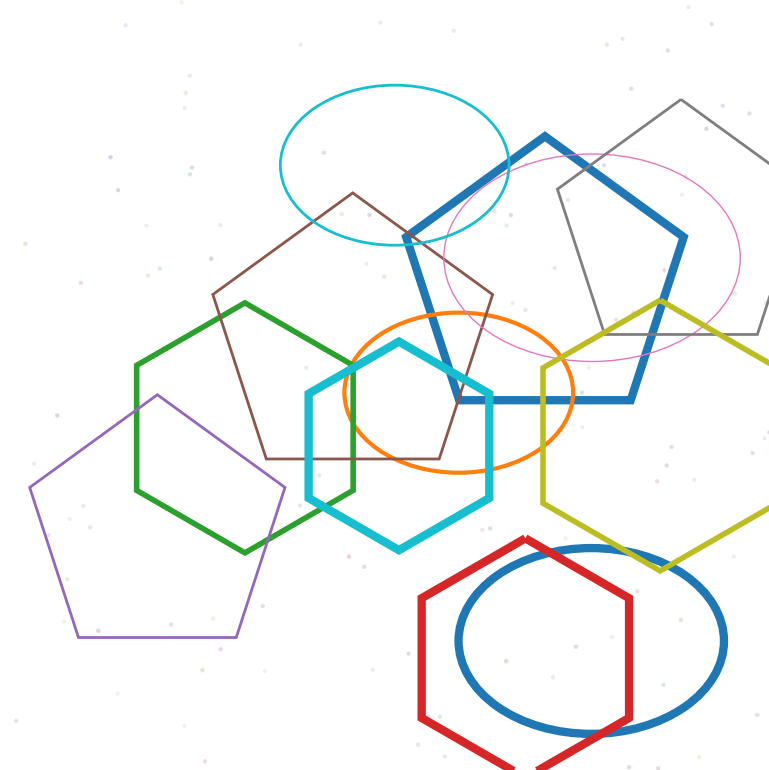[{"shape": "pentagon", "thickness": 3, "radius": 0.95, "center": [0.708, 0.634]}, {"shape": "oval", "thickness": 3, "radius": 0.86, "center": [0.768, 0.168]}, {"shape": "oval", "thickness": 1.5, "radius": 0.74, "center": [0.596, 0.49]}, {"shape": "hexagon", "thickness": 2, "radius": 0.81, "center": [0.318, 0.444]}, {"shape": "hexagon", "thickness": 3, "radius": 0.78, "center": [0.682, 0.145]}, {"shape": "pentagon", "thickness": 1, "radius": 0.87, "center": [0.204, 0.313]}, {"shape": "pentagon", "thickness": 1, "radius": 0.96, "center": [0.458, 0.558]}, {"shape": "oval", "thickness": 0.5, "radius": 0.96, "center": [0.769, 0.665]}, {"shape": "pentagon", "thickness": 1, "radius": 0.84, "center": [0.884, 0.702]}, {"shape": "hexagon", "thickness": 2, "radius": 0.88, "center": [0.857, 0.434]}, {"shape": "hexagon", "thickness": 3, "radius": 0.68, "center": [0.518, 0.421]}, {"shape": "oval", "thickness": 1, "radius": 0.74, "center": [0.513, 0.785]}]